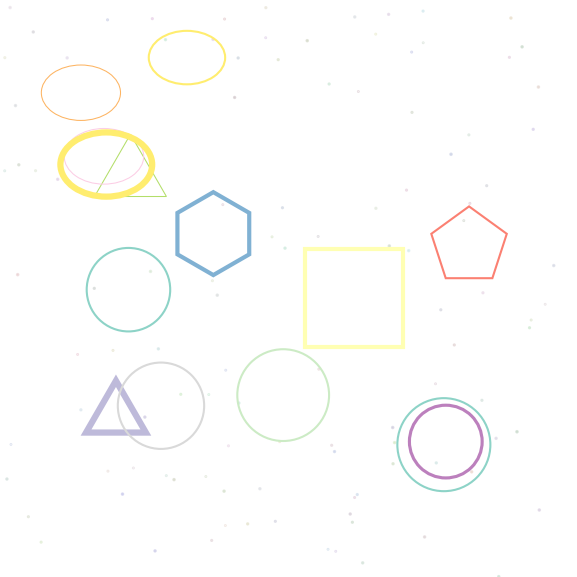[{"shape": "circle", "thickness": 1, "radius": 0.36, "center": [0.222, 0.498]}, {"shape": "circle", "thickness": 1, "radius": 0.4, "center": [0.769, 0.229]}, {"shape": "square", "thickness": 2, "radius": 0.43, "center": [0.613, 0.483]}, {"shape": "triangle", "thickness": 3, "radius": 0.3, "center": [0.201, 0.28]}, {"shape": "pentagon", "thickness": 1, "radius": 0.34, "center": [0.812, 0.573]}, {"shape": "hexagon", "thickness": 2, "radius": 0.36, "center": [0.369, 0.595]}, {"shape": "oval", "thickness": 0.5, "radius": 0.34, "center": [0.14, 0.839]}, {"shape": "triangle", "thickness": 0.5, "radius": 0.36, "center": [0.226, 0.695]}, {"shape": "oval", "thickness": 0.5, "radius": 0.34, "center": [0.18, 0.728]}, {"shape": "circle", "thickness": 1, "radius": 0.37, "center": [0.279, 0.297]}, {"shape": "circle", "thickness": 1.5, "radius": 0.31, "center": [0.772, 0.234]}, {"shape": "circle", "thickness": 1, "radius": 0.4, "center": [0.49, 0.315]}, {"shape": "oval", "thickness": 3, "radius": 0.4, "center": [0.184, 0.714]}, {"shape": "oval", "thickness": 1, "radius": 0.33, "center": [0.324, 0.899]}]